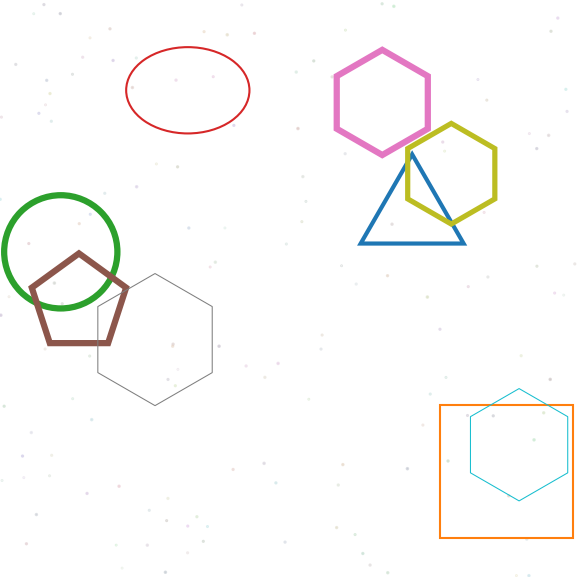[{"shape": "triangle", "thickness": 2, "radius": 0.51, "center": [0.714, 0.629]}, {"shape": "square", "thickness": 1, "radius": 0.57, "center": [0.878, 0.183]}, {"shape": "circle", "thickness": 3, "radius": 0.49, "center": [0.105, 0.563]}, {"shape": "oval", "thickness": 1, "radius": 0.53, "center": [0.325, 0.843]}, {"shape": "pentagon", "thickness": 3, "radius": 0.43, "center": [0.137, 0.474]}, {"shape": "hexagon", "thickness": 3, "radius": 0.46, "center": [0.662, 0.822]}, {"shape": "hexagon", "thickness": 0.5, "radius": 0.57, "center": [0.268, 0.411]}, {"shape": "hexagon", "thickness": 2.5, "radius": 0.44, "center": [0.781, 0.698]}, {"shape": "hexagon", "thickness": 0.5, "radius": 0.49, "center": [0.899, 0.229]}]